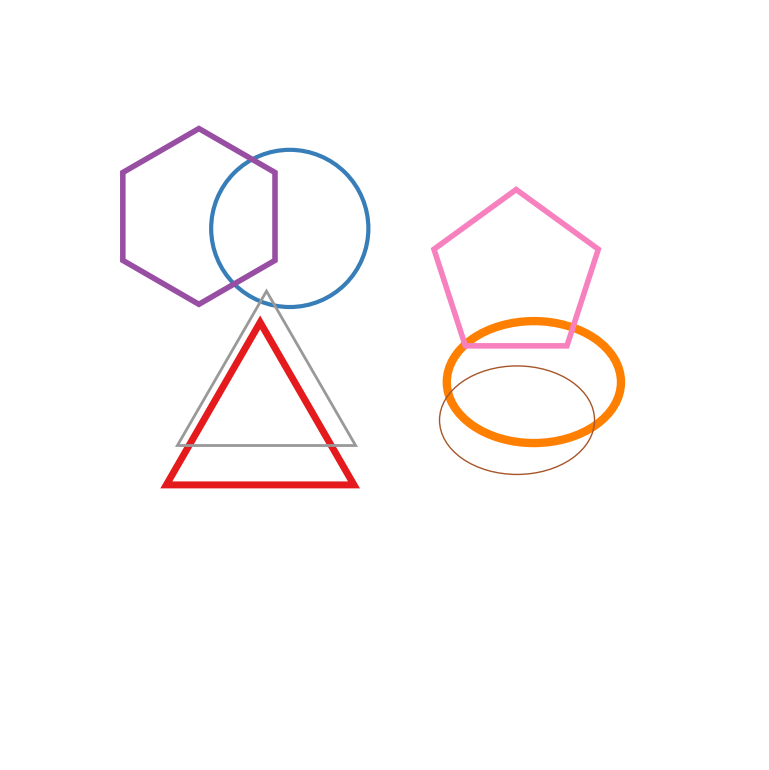[{"shape": "triangle", "thickness": 2.5, "radius": 0.7, "center": [0.338, 0.441]}, {"shape": "circle", "thickness": 1.5, "radius": 0.51, "center": [0.376, 0.703]}, {"shape": "hexagon", "thickness": 2, "radius": 0.57, "center": [0.258, 0.719]}, {"shape": "oval", "thickness": 3, "radius": 0.57, "center": [0.693, 0.504]}, {"shape": "oval", "thickness": 0.5, "radius": 0.5, "center": [0.671, 0.454]}, {"shape": "pentagon", "thickness": 2, "radius": 0.56, "center": [0.67, 0.642]}, {"shape": "triangle", "thickness": 1, "radius": 0.67, "center": [0.346, 0.488]}]